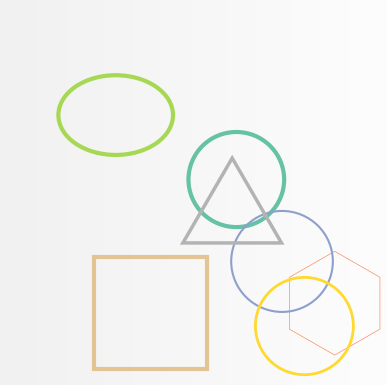[{"shape": "circle", "thickness": 3, "radius": 0.62, "center": [0.61, 0.534]}, {"shape": "hexagon", "thickness": 0.5, "radius": 0.67, "center": [0.864, 0.212]}, {"shape": "circle", "thickness": 1.5, "radius": 0.66, "center": [0.728, 0.321]}, {"shape": "oval", "thickness": 3, "radius": 0.74, "center": [0.299, 0.701]}, {"shape": "circle", "thickness": 2, "radius": 0.63, "center": [0.786, 0.153]}, {"shape": "square", "thickness": 3, "radius": 0.73, "center": [0.389, 0.186]}, {"shape": "triangle", "thickness": 2.5, "radius": 0.73, "center": [0.599, 0.442]}]